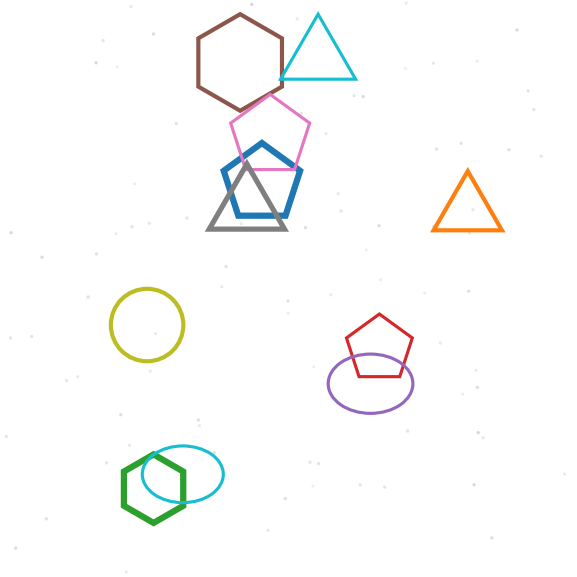[{"shape": "pentagon", "thickness": 3, "radius": 0.35, "center": [0.454, 0.682]}, {"shape": "triangle", "thickness": 2, "radius": 0.34, "center": [0.81, 0.635]}, {"shape": "hexagon", "thickness": 3, "radius": 0.3, "center": [0.266, 0.153]}, {"shape": "pentagon", "thickness": 1.5, "radius": 0.3, "center": [0.657, 0.395]}, {"shape": "oval", "thickness": 1.5, "radius": 0.37, "center": [0.642, 0.335]}, {"shape": "hexagon", "thickness": 2, "radius": 0.42, "center": [0.416, 0.891]}, {"shape": "pentagon", "thickness": 1.5, "radius": 0.36, "center": [0.468, 0.764]}, {"shape": "triangle", "thickness": 2.5, "radius": 0.38, "center": [0.427, 0.64]}, {"shape": "circle", "thickness": 2, "radius": 0.31, "center": [0.255, 0.436]}, {"shape": "triangle", "thickness": 1.5, "radius": 0.38, "center": [0.551, 0.9]}, {"shape": "oval", "thickness": 1.5, "radius": 0.35, "center": [0.317, 0.178]}]